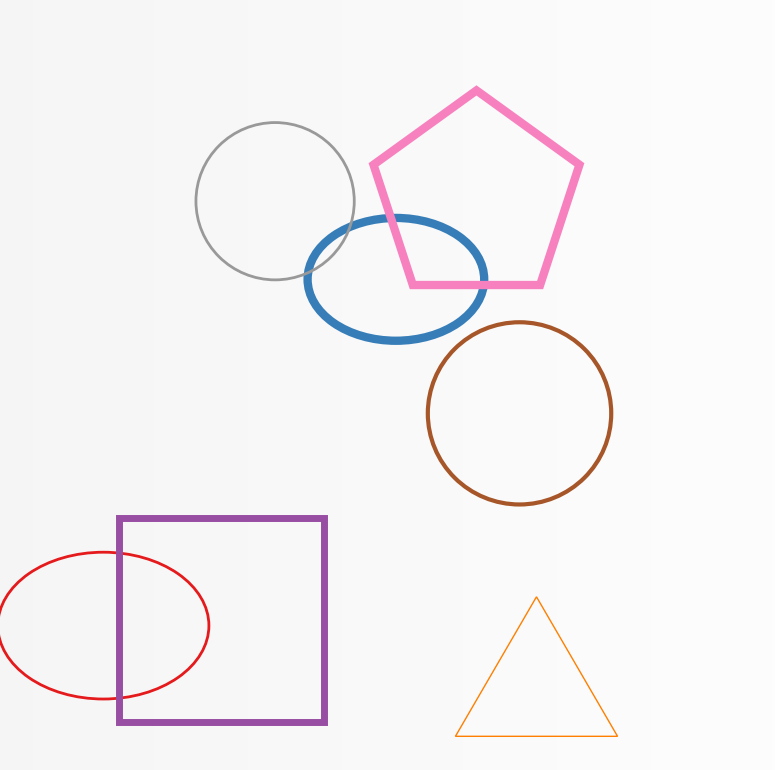[{"shape": "oval", "thickness": 1, "radius": 0.68, "center": [0.133, 0.188]}, {"shape": "oval", "thickness": 3, "radius": 0.57, "center": [0.511, 0.637]}, {"shape": "square", "thickness": 2.5, "radius": 0.66, "center": [0.285, 0.194]}, {"shape": "triangle", "thickness": 0.5, "radius": 0.6, "center": [0.692, 0.104]}, {"shape": "circle", "thickness": 1.5, "radius": 0.59, "center": [0.67, 0.463]}, {"shape": "pentagon", "thickness": 3, "radius": 0.7, "center": [0.615, 0.743]}, {"shape": "circle", "thickness": 1, "radius": 0.51, "center": [0.355, 0.739]}]